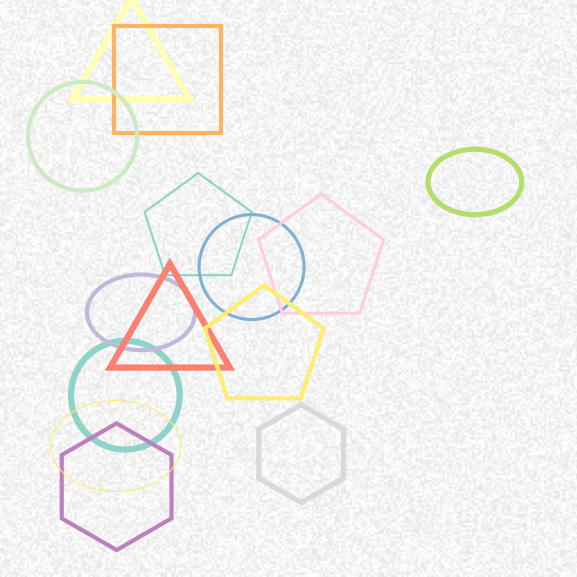[{"shape": "pentagon", "thickness": 1, "radius": 0.49, "center": [0.343, 0.602]}, {"shape": "circle", "thickness": 3, "radius": 0.47, "center": [0.217, 0.315]}, {"shape": "triangle", "thickness": 3, "radius": 0.59, "center": [0.227, 0.886]}, {"shape": "oval", "thickness": 2, "radius": 0.47, "center": [0.244, 0.458]}, {"shape": "triangle", "thickness": 3, "radius": 0.6, "center": [0.294, 0.422]}, {"shape": "circle", "thickness": 1.5, "radius": 0.45, "center": [0.436, 0.537]}, {"shape": "square", "thickness": 2, "radius": 0.46, "center": [0.29, 0.861]}, {"shape": "oval", "thickness": 2.5, "radius": 0.41, "center": [0.822, 0.684]}, {"shape": "pentagon", "thickness": 1.5, "radius": 0.57, "center": [0.556, 0.549]}, {"shape": "hexagon", "thickness": 2.5, "radius": 0.42, "center": [0.521, 0.214]}, {"shape": "hexagon", "thickness": 2, "radius": 0.55, "center": [0.202, 0.156]}, {"shape": "circle", "thickness": 2, "radius": 0.47, "center": [0.143, 0.763]}, {"shape": "pentagon", "thickness": 2, "radius": 0.54, "center": [0.457, 0.397]}, {"shape": "oval", "thickness": 0.5, "radius": 0.56, "center": [0.201, 0.227]}]